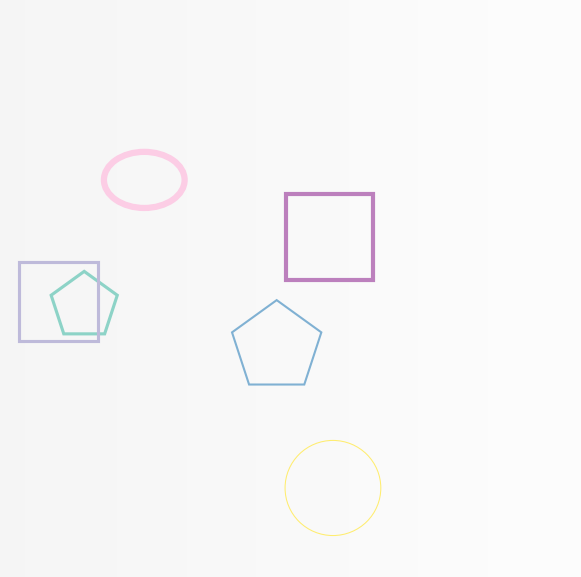[{"shape": "pentagon", "thickness": 1.5, "radius": 0.3, "center": [0.145, 0.469]}, {"shape": "square", "thickness": 1.5, "radius": 0.34, "center": [0.101, 0.478]}, {"shape": "pentagon", "thickness": 1, "radius": 0.4, "center": [0.476, 0.399]}, {"shape": "oval", "thickness": 3, "radius": 0.35, "center": [0.248, 0.688]}, {"shape": "square", "thickness": 2, "radius": 0.37, "center": [0.567, 0.589]}, {"shape": "circle", "thickness": 0.5, "radius": 0.41, "center": [0.573, 0.154]}]